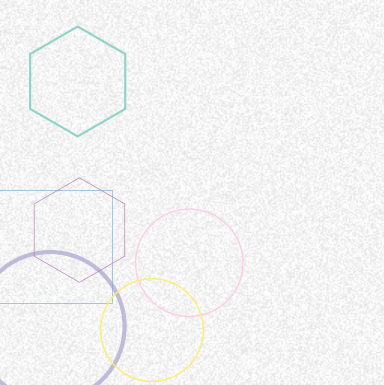[{"shape": "hexagon", "thickness": 1.5, "radius": 0.71, "center": [0.202, 0.788]}, {"shape": "circle", "thickness": 3, "radius": 0.97, "center": [0.13, 0.152]}, {"shape": "square", "thickness": 0.5, "radius": 0.73, "center": [0.143, 0.359]}, {"shape": "circle", "thickness": 1, "radius": 0.7, "center": [0.492, 0.317]}, {"shape": "hexagon", "thickness": 0.5, "radius": 0.68, "center": [0.206, 0.402]}, {"shape": "circle", "thickness": 1, "radius": 0.67, "center": [0.395, 0.143]}]